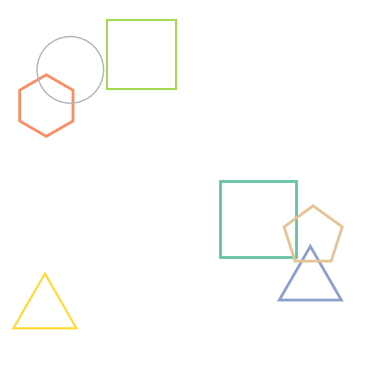[{"shape": "square", "thickness": 2, "radius": 0.49, "center": [0.671, 0.431]}, {"shape": "hexagon", "thickness": 2, "radius": 0.4, "center": [0.12, 0.726]}, {"shape": "triangle", "thickness": 2, "radius": 0.47, "center": [0.806, 0.267]}, {"shape": "square", "thickness": 1.5, "radius": 0.45, "center": [0.369, 0.858]}, {"shape": "triangle", "thickness": 1.5, "radius": 0.47, "center": [0.117, 0.195]}, {"shape": "pentagon", "thickness": 2, "radius": 0.4, "center": [0.813, 0.386]}, {"shape": "circle", "thickness": 1, "radius": 0.43, "center": [0.183, 0.819]}]